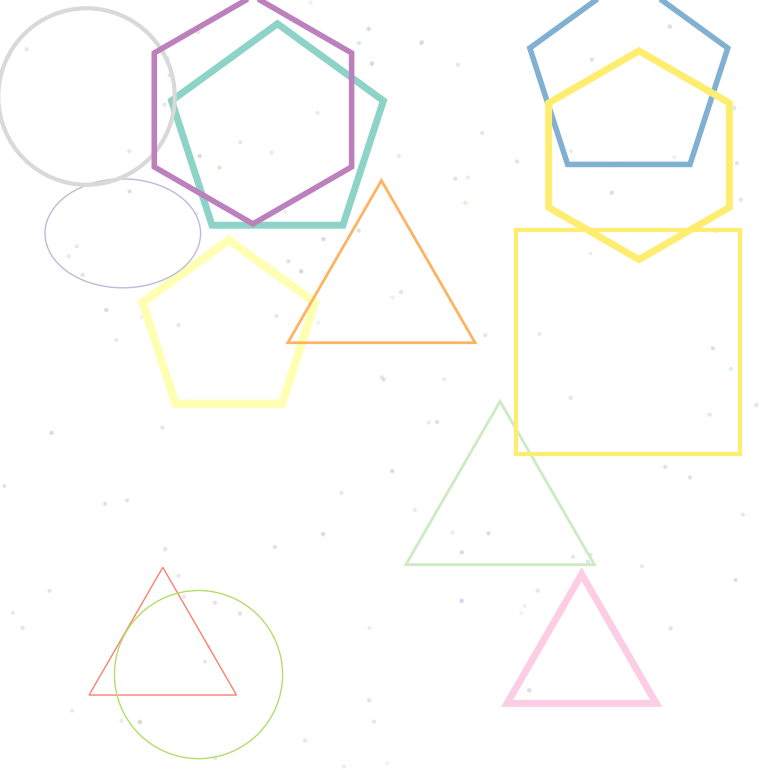[{"shape": "pentagon", "thickness": 2.5, "radius": 0.72, "center": [0.36, 0.824]}, {"shape": "pentagon", "thickness": 3, "radius": 0.59, "center": [0.297, 0.571]}, {"shape": "oval", "thickness": 0.5, "radius": 0.51, "center": [0.159, 0.697]}, {"shape": "triangle", "thickness": 0.5, "radius": 0.55, "center": [0.211, 0.153]}, {"shape": "pentagon", "thickness": 2, "radius": 0.68, "center": [0.817, 0.896]}, {"shape": "triangle", "thickness": 1, "radius": 0.7, "center": [0.495, 0.625]}, {"shape": "circle", "thickness": 0.5, "radius": 0.55, "center": [0.258, 0.124]}, {"shape": "triangle", "thickness": 2.5, "radius": 0.56, "center": [0.755, 0.142]}, {"shape": "circle", "thickness": 1.5, "radius": 0.57, "center": [0.112, 0.875]}, {"shape": "hexagon", "thickness": 2, "radius": 0.74, "center": [0.329, 0.857]}, {"shape": "triangle", "thickness": 1, "radius": 0.71, "center": [0.649, 0.337]}, {"shape": "square", "thickness": 1.5, "radius": 0.73, "center": [0.815, 0.556]}, {"shape": "hexagon", "thickness": 2.5, "radius": 0.68, "center": [0.83, 0.798]}]